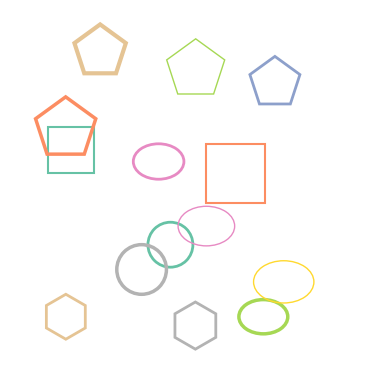[{"shape": "circle", "thickness": 2, "radius": 0.29, "center": [0.443, 0.364]}, {"shape": "square", "thickness": 1.5, "radius": 0.3, "center": [0.186, 0.609]}, {"shape": "pentagon", "thickness": 2.5, "radius": 0.41, "center": [0.171, 0.666]}, {"shape": "square", "thickness": 1.5, "radius": 0.38, "center": [0.613, 0.551]}, {"shape": "pentagon", "thickness": 2, "radius": 0.34, "center": [0.714, 0.785]}, {"shape": "oval", "thickness": 1, "radius": 0.37, "center": [0.536, 0.413]}, {"shape": "oval", "thickness": 2, "radius": 0.33, "center": [0.412, 0.58]}, {"shape": "pentagon", "thickness": 1, "radius": 0.4, "center": [0.508, 0.82]}, {"shape": "oval", "thickness": 2.5, "radius": 0.32, "center": [0.684, 0.177]}, {"shape": "oval", "thickness": 1, "radius": 0.39, "center": [0.737, 0.268]}, {"shape": "pentagon", "thickness": 3, "radius": 0.35, "center": [0.26, 0.866]}, {"shape": "hexagon", "thickness": 2, "radius": 0.29, "center": [0.171, 0.177]}, {"shape": "circle", "thickness": 2.5, "radius": 0.32, "center": [0.368, 0.3]}, {"shape": "hexagon", "thickness": 2, "radius": 0.31, "center": [0.507, 0.154]}]